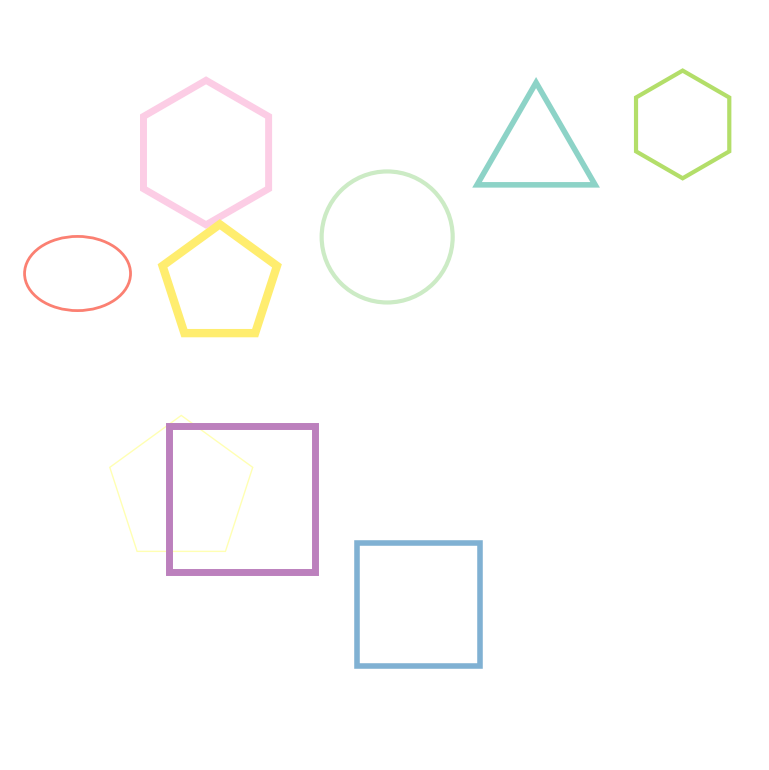[{"shape": "triangle", "thickness": 2, "radius": 0.44, "center": [0.696, 0.804]}, {"shape": "pentagon", "thickness": 0.5, "radius": 0.49, "center": [0.235, 0.363]}, {"shape": "oval", "thickness": 1, "radius": 0.34, "center": [0.101, 0.645]}, {"shape": "square", "thickness": 2, "radius": 0.4, "center": [0.543, 0.215]}, {"shape": "hexagon", "thickness": 1.5, "radius": 0.35, "center": [0.887, 0.838]}, {"shape": "hexagon", "thickness": 2.5, "radius": 0.47, "center": [0.268, 0.802]}, {"shape": "square", "thickness": 2.5, "radius": 0.47, "center": [0.315, 0.352]}, {"shape": "circle", "thickness": 1.5, "radius": 0.43, "center": [0.503, 0.692]}, {"shape": "pentagon", "thickness": 3, "radius": 0.39, "center": [0.285, 0.631]}]